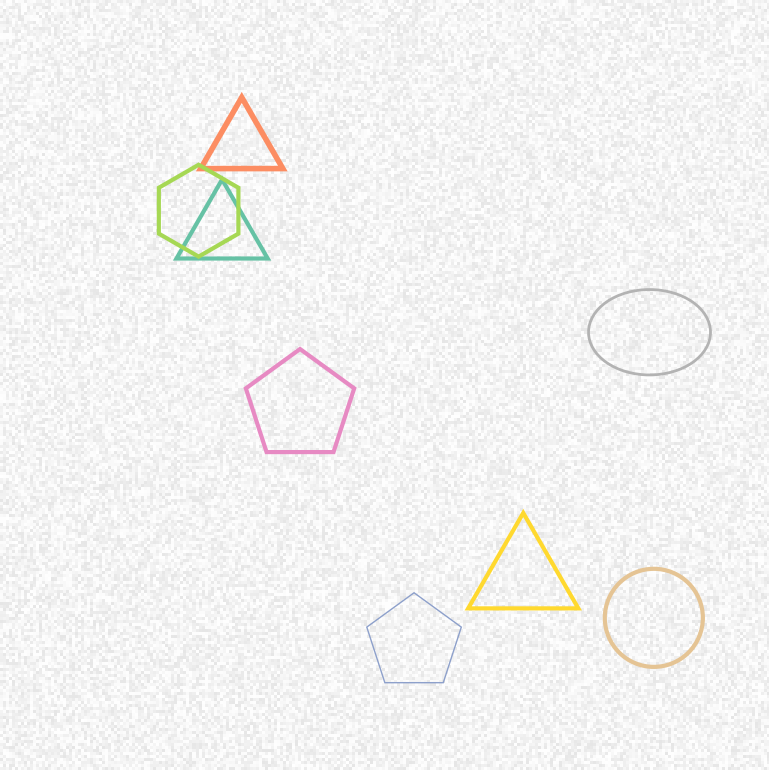[{"shape": "triangle", "thickness": 1.5, "radius": 0.34, "center": [0.288, 0.698]}, {"shape": "triangle", "thickness": 2, "radius": 0.31, "center": [0.314, 0.812]}, {"shape": "pentagon", "thickness": 0.5, "radius": 0.32, "center": [0.538, 0.166]}, {"shape": "pentagon", "thickness": 1.5, "radius": 0.37, "center": [0.39, 0.473]}, {"shape": "hexagon", "thickness": 1.5, "radius": 0.3, "center": [0.258, 0.726]}, {"shape": "triangle", "thickness": 1.5, "radius": 0.41, "center": [0.68, 0.251]}, {"shape": "circle", "thickness": 1.5, "radius": 0.32, "center": [0.849, 0.198]}, {"shape": "oval", "thickness": 1, "radius": 0.4, "center": [0.844, 0.569]}]